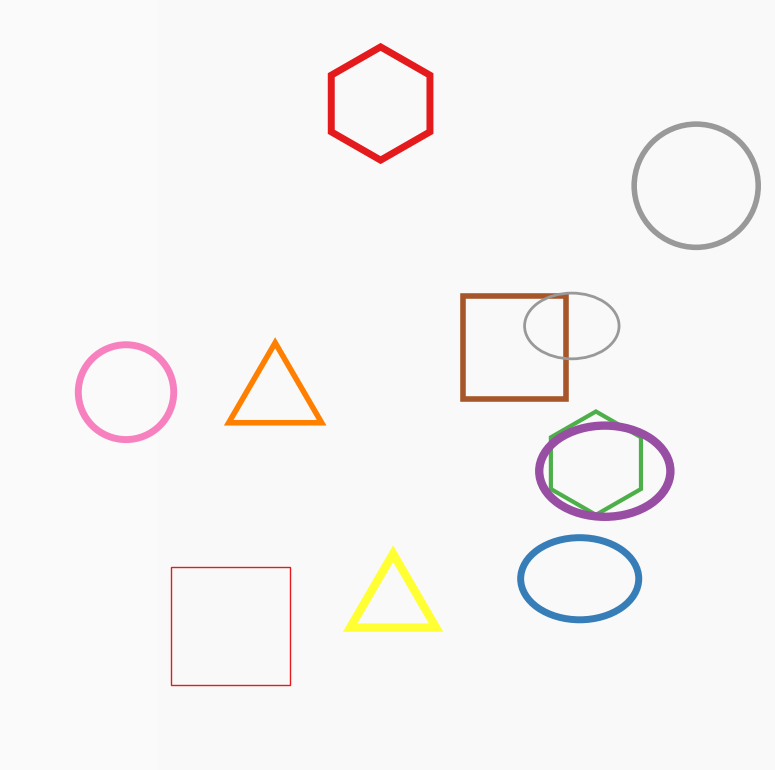[{"shape": "hexagon", "thickness": 2.5, "radius": 0.37, "center": [0.491, 0.866]}, {"shape": "square", "thickness": 0.5, "radius": 0.38, "center": [0.297, 0.187]}, {"shape": "oval", "thickness": 2.5, "radius": 0.38, "center": [0.748, 0.248]}, {"shape": "hexagon", "thickness": 1.5, "radius": 0.34, "center": [0.769, 0.398]}, {"shape": "oval", "thickness": 3, "radius": 0.42, "center": [0.78, 0.388]}, {"shape": "triangle", "thickness": 2, "radius": 0.35, "center": [0.355, 0.486]}, {"shape": "triangle", "thickness": 3, "radius": 0.32, "center": [0.507, 0.217]}, {"shape": "square", "thickness": 2, "radius": 0.33, "center": [0.664, 0.548]}, {"shape": "circle", "thickness": 2.5, "radius": 0.31, "center": [0.163, 0.491]}, {"shape": "oval", "thickness": 1, "radius": 0.3, "center": [0.738, 0.577]}, {"shape": "circle", "thickness": 2, "radius": 0.4, "center": [0.898, 0.759]}]